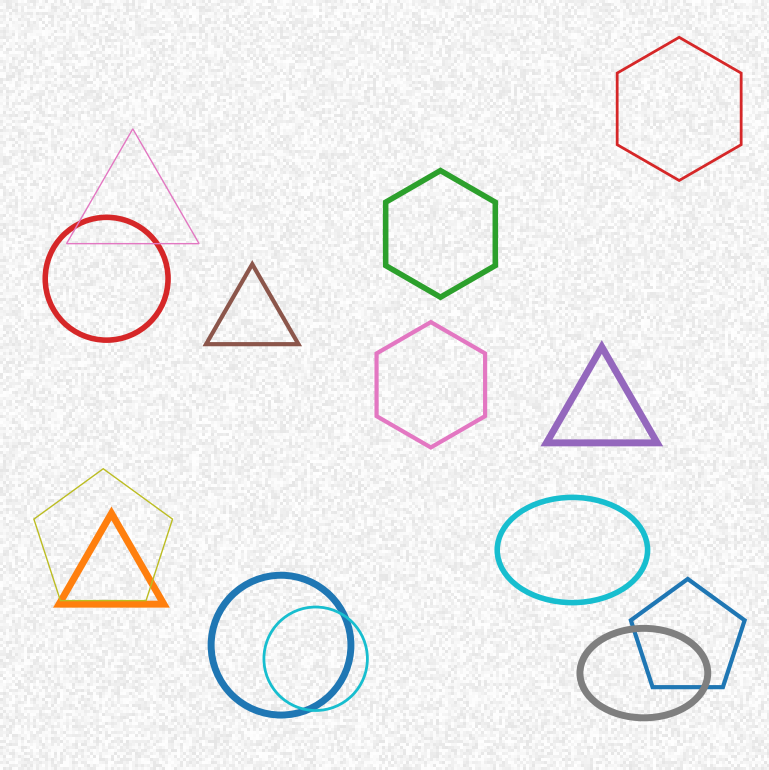[{"shape": "pentagon", "thickness": 1.5, "radius": 0.39, "center": [0.893, 0.17]}, {"shape": "circle", "thickness": 2.5, "radius": 0.45, "center": [0.365, 0.162]}, {"shape": "triangle", "thickness": 2.5, "radius": 0.39, "center": [0.145, 0.255]}, {"shape": "hexagon", "thickness": 2, "radius": 0.41, "center": [0.572, 0.696]}, {"shape": "hexagon", "thickness": 1, "radius": 0.46, "center": [0.882, 0.859]}, {"shape": "circle", "thickness": 2, "radius": 0.4, "center": [0.138, 0.638]}, {"shape": "triangle", "thickness": 2.5, "radius": 0.41, "center": [0.782, 0.466]}, {"shape": "triangle", "thickness": 1.5, "radius": 0.35, "center": [0.328, 0.588]}, {"shape": "triangle", "thickness": 0.5, "radius": 0.5, "center": [0.172, 0.733]}, {"shape": "hexagon", "thickness": 1.5, "radius": 0.41, "center": [0.56, 0.5]}, {"shape": "oval", "thickness": 2.5, "radius": 0.41, "center": [0.836, 0.126]}, {"shape": "pentagon", "thickness": 0.5, "radius": 0.47, "center": [0.134, 0.297]}, {"shape": "oval", "thickness": 2, "radius": 0.49, "center": [0.743, 0.286]}, {"shape": "circle", "thickness": 1, "radius": 0.34, "center": [0.41, 0.144]}]